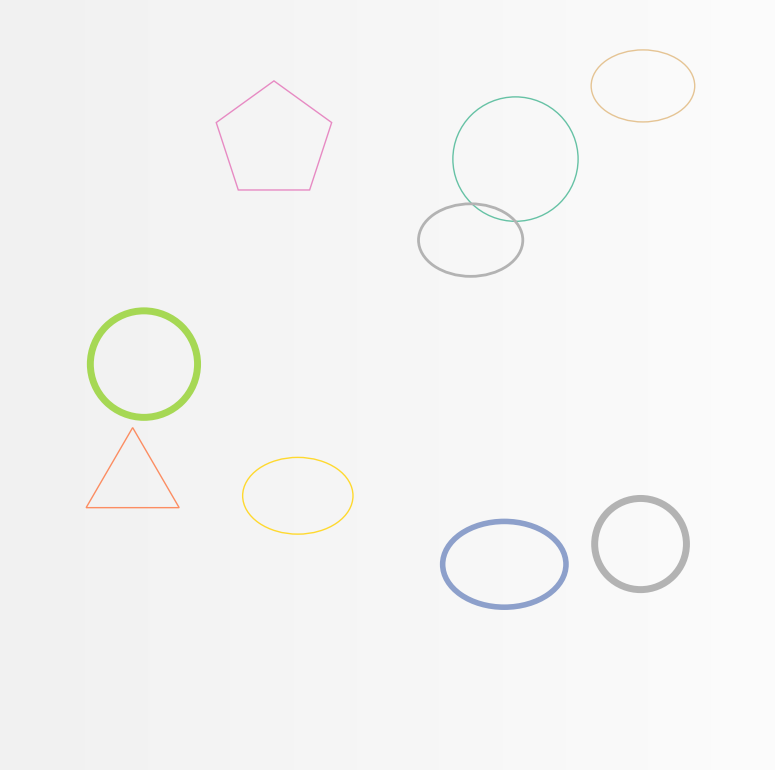[{"shape": "circle", "thickness": 0.5, "radius": 0.4, "center": [0.665, 0.793]}, {"shape": "triangle", "thickness": 0.5, "radius": 0.35, "center": [0.171, 0.375]}, {"shape": "oval", "thickness": 2, "radius": 0.4, "center": [0.651, 0.267]}, {"shape": "pentagon", "thickness": 0.5, "radius": 0.39, "center": [0.353, 0.817]}, {"shape": "circle", "thickness": 2.5, "radius": 0.35, "center": [0.186, 0.527]}, {"shape": "oval", "thickness": 0.5, "radius": 0.36, "center": [0.384, 0.356]}, {"shape": "oval", "thickness": 0.5, "radius": 0.33, "center": [0.83, 0.888]}, {"shape": "oval", "thickness": 1, "radius": 0.34, "center": [0.607, 0.688]}, {"shape": "circle", "thickness": 2.5, "radius": 0.3, "center": [0.827, 0.293]}]